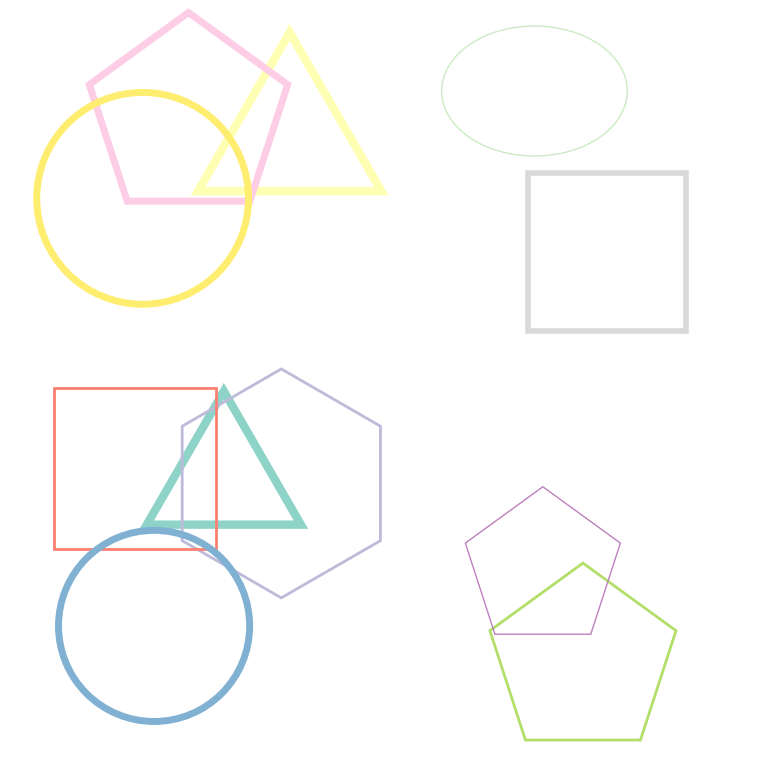[{"shape": "triangle", "thickness": 3, "radius": 0.58, "center": [0.291, 0.376]}, {"shape": "triangle", "thickness": 3, "radius": 0.69, "center": [0.376, 0.82]}, {"shape": "hexagon", "thickness": 1, "radius": 0.74, "center": [0.365, 0.372]}, {"shape": "square", "thickness": 1, "radius": 0.52, "center": [0.175, 0.392]}, {"shape": "circle", "thickness": 2.5, "radius": 0.62, "center": [0.2, 0.187]}, {"shape": "pentagon", "thickness": 1, "radius": 0.64, "center": [0.757, 0.142]}, {"shape": "pentagon", "thickness": 2.5, "radius": 0.68, "center": [0.245, 0.848]}, {"shape": "square", "thickness": 2, "radius": 0.51, "center": [0.788, 0.673]}, {"shape": "pentagon", "thickness": 0.5, "radius": 0.53, "center": [0.705, 0.262]}, {"shape": "oval", "thickness": 0.5, "radius": 0.6, "center": [0.694, 0.882]}, {"shape": "circle", "thickness": 2.5, "radius": 0.69, "center": [0.185, 0.742]}]